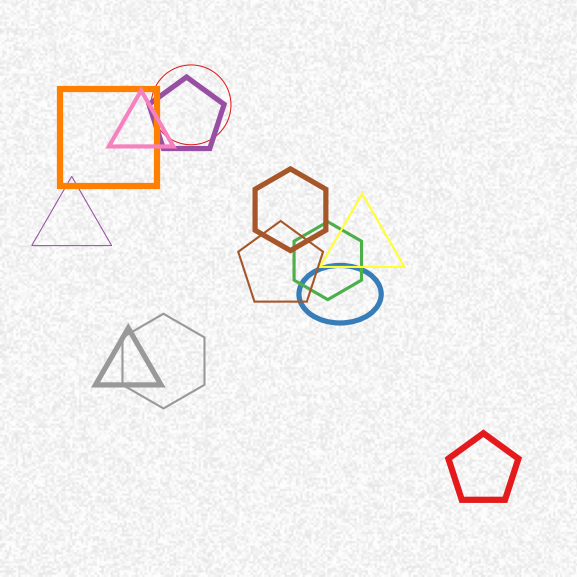[{"shape": "circle", "thickness": 0.5, "radius": 0.35, "center": [0.331, 0.818]}, {"shape": "pentagon", "thickness": 3, "radius": 0.32, "center": [0.837, 0.185]}, {"shape": "oval", "thickness": 2.5, "radius": 0.36, "center": [0.589, 0.49]}, {"shape": "hexagon", "thickness": 1.5, "radius": 0.34, "center": [0.568, 0.548]}, {"shape": "triangle", "thickness": 0.5, "radius": 0.4, "center": [0.124, 0.614]}, {"shape": "pentagon", "thickness": 2.5, "radius": 0.34, "center": [0.323, 0.797]}, {"shape": "square", "thickness": 3, "radius": 0.42, "center": [0.188, 0.761]}, {"shape": "triangle", "thickness": 1, "radius": 0.42, "center": [0.627, 0.579]}, {"shape": "pentagon", "thickness": 1, "radius": 0.39, "center": [0.486, 0.539]}, {"shape": "hexagon", "thickness": 2.5, "radius": 0.35, "center": [0.503, 0.636]}, {"shape": "triangle", "thickness": 2, "radius": 0.32, "center": [0.244, 0.778]}, {"shape": "hexagon", "thickness": 1, "radius": 0.41, "center": [0.283, 0.374]}, {"shape": "triangle", "thickness": 2.5, "radius": 0.33, "center": [0.222, 0.365]}]